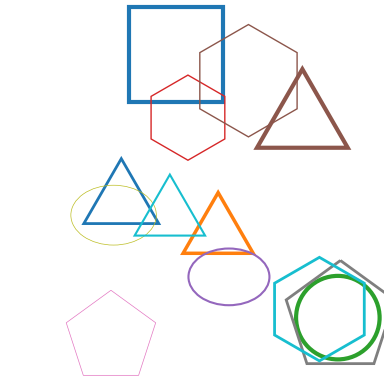[{"shape": "triangle", "thickness": 2, "radius": 0.56, "center": [0.315, 0.475]}, {"shape": "square", "thickness": 3, "radius": 0.62, "center": [0.457, 0.858]}, {"shape": "triangle", "thickness": 2.5, "radius": 0.53, "center": [0.567, 0.395]}, {"shape": "circle", "thickness": 3, "radius": 0.54, "center": [0.878, 0.175]}, {"shape": "hexagon", "thickness": 1, "radius": 0.55, "center": [0.488, 0.694]}, {"shape": "oval", "thickness": 1.5, "radius": 0.53, "center": [0.595, 0.281]}, {"shape": "hexagon", "thickness": 1, "radius": 0.73, "center": [0.645, 0.79]}, {"shape": "triangle", "thickness": 3, "radius": 0.68, "center": [0.785, 0.684]}, {"shape": "pentagon", "thickness": 0.5, "radius": 0.61, "center": [0.288, 0.124]}, {"shape": "pentagon", "thickness": 2, "radius": 0.74, "center": [0.884, 0.175]}, {"shape": "oval", "thickness": 0.5, "radius": 0.56, "center": [0.295, 0.441]}, {"shape": "triangle", "thickness": 1.5, "radius": 0.53, "center": [0.441, 0.441]}, {"shape": "hexagon", "thickness": 2, "radius": 0.67, "center": [0.83, 0.197]}]